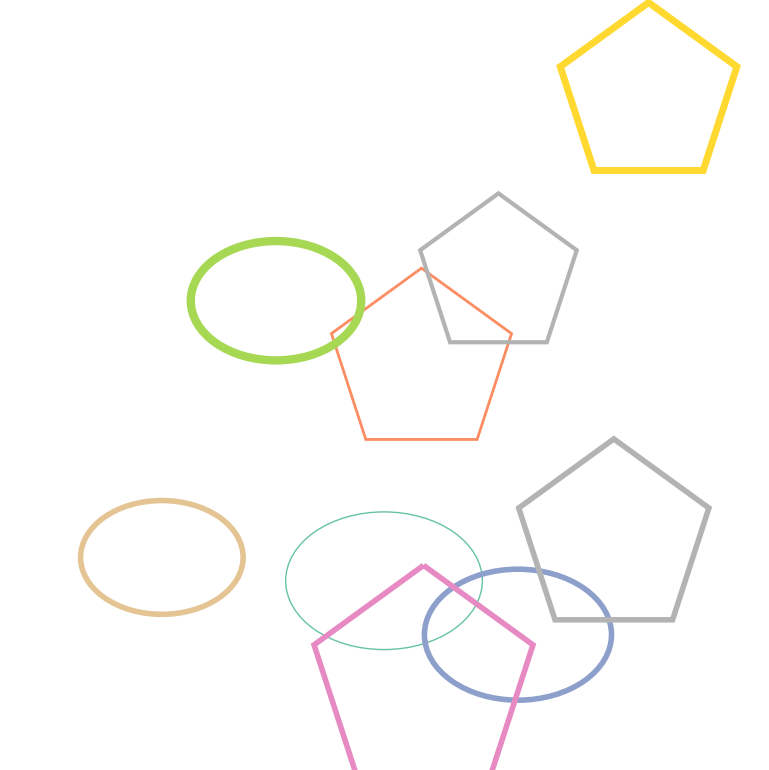[{"shape": "oval", "thickness": 0.5, "radius": 0.64, "center": [0.499, 0.246]}, {"shape": "pentagon", "thickness": 1, "radius": 0.61, "center": [0.547, 0.529]}, {"shape": "oval", "thickness": 2, "radius": 0.61, "center": [0.673, 0.176]}, {"shape": "pentagon", "thickness": 2, "radius": 0.75, "center": [0.55, 0.116]}, {"shape": "oval", "thickness": 3, "radius": 0.55, "center": [0.358, 0.609]}, {"shape": "pentagon", "thickness": 2.5, "radius": 0.6, "center": [0.842, 0.876]}, {"shape": "oval", "thickness": 2, "radius": 0.53, "center": [0.21, 0.276]}, {"shape": "pentagon", "thickness": 2, "radius": 0.65, "center": [0.797, 0.3]}, {"shape": "pentagon", "thickness": 1.5, "radius": 0.53, "center": [0.647, 0.642]}]